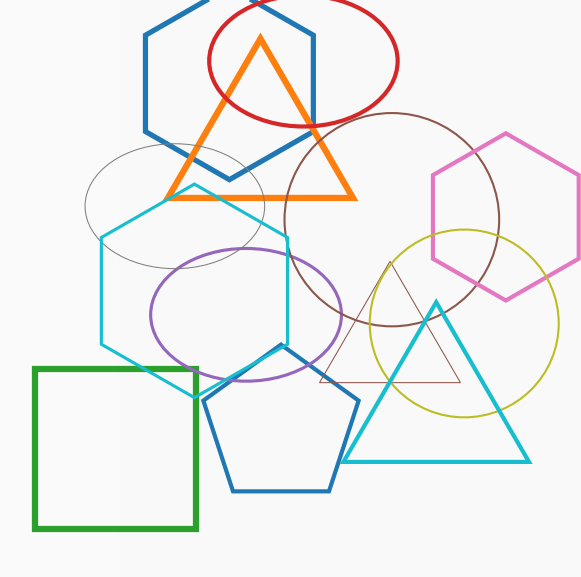[{"shape": "pentagon", "thickness": 2, "radius": 0.7, "center": [0.483, 0.262]}, {"shape": "hexagon", "thickness": 2.5, "radius": 0.83, "center": [0.395, 0.855]}, {"shape": "triangle", "thickness": 3, "radius": 0.92, "center": [0.448, 0.748]}, {"shape": "square", "thickness": 3, "radius": 0.69, "center": [0.198, 0.221]}, {"shape": "oval", "thickness": 2, "radius": 0.81, "center": [0.522, 0.894]}, {"shape": "oval", "thickness": 1.5, "radius": 0.82, "center": [0.423, 0.454]}, {"shape": "triangle", "thickness": 0.5, "radius": 0.7, "center": [0.671, 0.407]}, {"shape": "circle", "thickness": 1, "radius": 0.92, "center": [0.674, 0.619]}, {"shape": "hexagon", "thickness": 2, "radius": 0.72, "center": [0.87, 0.624]}, {"shape": "oval", "thickness": 0.5, "radius": 0.77, "center": [0.301, 0.642]}, {"shape": "circle", "thickness": 1, "radius": 0.81, "center": [0.799, 0.439]}, {"shape": "hexagon", "thickness": 1.5, "radius": 0.92, "center": [0.334, 0.495]}, {"shape": "triangle", "thickness": 2, "radius": 0.92, "center": [0.75, 0.291]}]